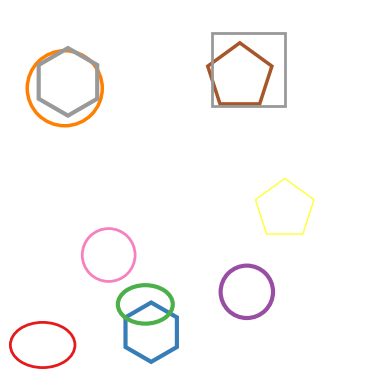[{"shape": "oval", "thickness": 2, "radius": 0.42, "center": [0.111, 0.104]}, {"shape": "hexagon", "thickness": 3, "radius": 0.39, "center": [0.393, 0.137]}, {"shape": "oval", "thickness": 3, "radius": 0.36, "center": [0.377, 0.209]}, {"shape": "circle", "thickness": 3, "radius": 0.34, "center": [0.641, 0.242]}, {"shape": "circle", "thickness": 2.5, "radius": 0.49, "center": [0.168, 0.771]}, {"shape": "pentagon", "thickness": 1, "radius": 0.4, "center": [0.74, 0.457]}, {"shape": "pentagon", "thickness": 2.5, "radius": 0.44, "center": [0.623, 0.801]}, {"shape": "circle", "thickness": 2, "radius": 0.34, "center": [0.282, 0.338]}, {"shape": "hexagon", "thickness": 3, "radius": 0.44, "center": [0.176, 0.787]}, {"shape": "square", "thickness": 2, "radius": 0.47, "center": [0.644, 0.819]}]